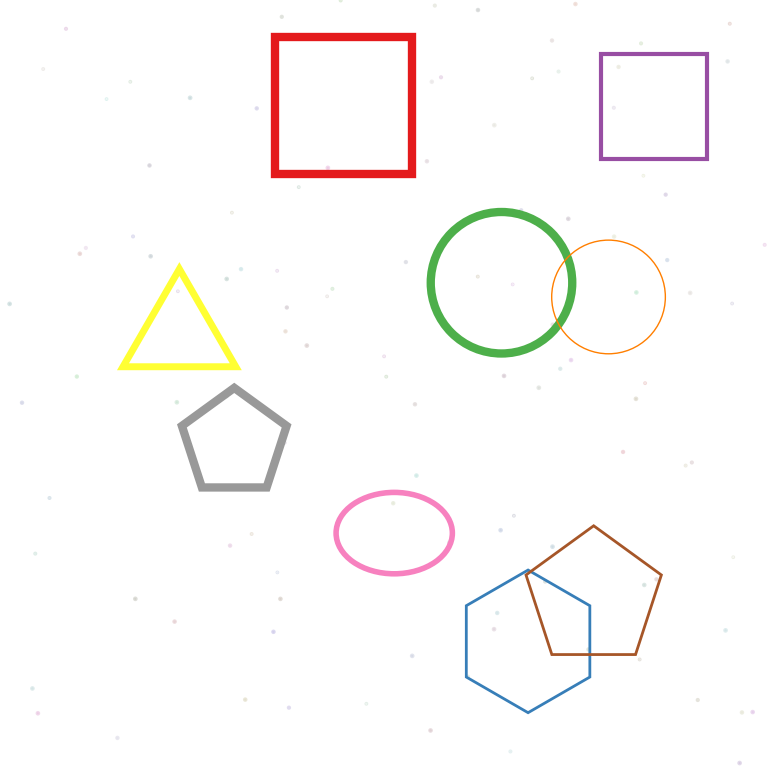[{"shape": "square", "thickness": 3, "radius": 0.45, "center": [0.446, 0.863]}, {"shape": "hexagon", "thickness": 1, "radius": 0.46, "center": [0.686, 0.167]}, {"shape": "circle", "thickness": 3, "radius": 0.46, "center": [0.651, 0.633]}, {"shape": "square", "thickness": 1.5, "radius": 0.34, "center": [0.849, 0.861]}, {"shape": "circle", "thickness": 0.5, "radius": 0.37, "center": [0.79, 0.614]}, {"shape": "triangle", "thickness": 2.5, "radius": 0.42, "center": [0.233, 0.566]}, {"shape": "pentagon", "thickness": 1, "radius": 0.46, "center": [0.771, 0.225]}, {"shape": "oval", "thickness": 2, "radius": 0.38, "center": [0.512, 0.308]}, {"shape": "pentagon", "thickness": 3, "radius": 0.36, "center": [0.304, 0.425]}]